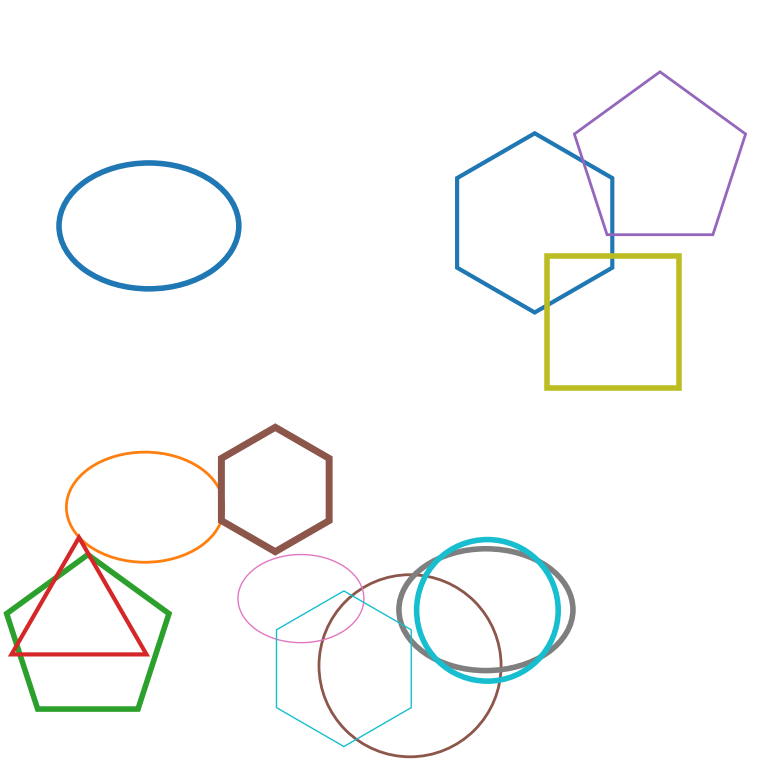[{"shape": "hexagon", "thickness": 1.5, "radius": 0.58, "center": [0.694, 0.711]}, {"shape": "oval", "thickness": 2, "radius": 0.58, "center": [0.193, 0.707]}, {"shape": "oval", "thickness": 1, "radius": 0.51, "center": [0.188, 0.341]}, {"shape": "pentagon", "thickness": 2, "radius": 0.55, "center": [0.114, 0.169]}, {"shape": "triangle", "thickness": 1.5, "radius": 0.51, "center": [0.103, 0.201]}, {"shape": "pentagon", "thickness": 1, "radius": 0.58, "center": [0.857, 0.79]}, {"shape": "circle", "thickness": 1, "radius": 0.59, "center": [0.533, 0.135]}, {"shape": "hexagon", "thickness": 2.5, "radius": 0.4, "center": [0.357, 0.364]}, {"shape": "oval", "thickness": 0.5, "radius": 0.41, "center": [0.391, 0.223]}, {"shape": "oval", "thickness": 2, "radius": 0.57, "center": [0.631, 0.208]}, {"shape": "square", "thickness": 2, "radius": 0.43, "center": [0.796, 0.582]}, {"shape": "circle", "thickness": 2, "radius": 0.46, "center": [0.633, 0.207]}, {"shape": "hexagon", "thickness": 0.5, "radius": 0.51, "center": [0.447, 0.132]}]